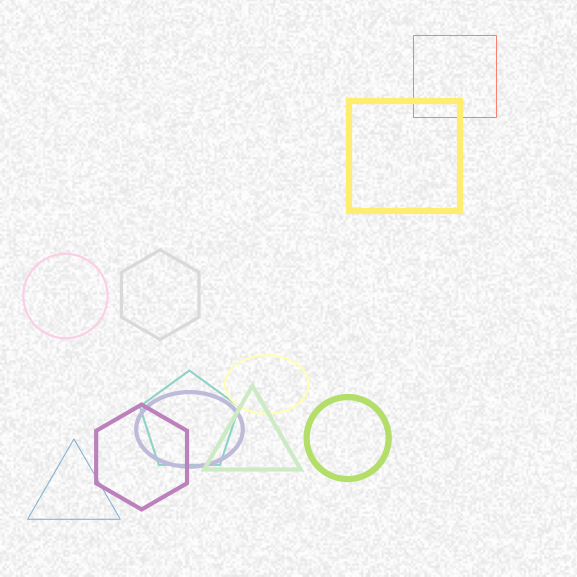[{"shape": "pentagon", "thickness": 1, "radius": 0.45, "center": [0.328, 0.267]}, {"shape": "oval", "thickness": 1, "radius": 0.36, "center": [0.462, 0.333]}, {"shape": "oval", "thickness": 2, "radius": 0.46, "center": [0.328, 0.256]}, {"shape": "square", "thickness": 0.5, "radius": 0.36, "center": [0.787, 0.868]}, {"shape": "triangle", "thickness": 0.5, "radius": 0.46, "center": [0.128, 0.146]}, {"shape": "circle", "thickness": 3, "radius": 0.36, "center": [0.602, 0.241]}, {"shape": "circle", "thickness": 1, "radius": 0.36, "center": [0.113, 0.487]}, {"shape": "hexagon", "thickness": 1.5, "radius": 0.39, "center": [0.277, 0.489]}, {"shape": "hexagon", "thickness": 2, "radius": 0.45, "center": [0.245, 0.208]}, {"shape": "triangle", "thickness": 2, "radius": 0.48, "center": [0.437, 0.234]}, {"shape": "square", "thickness": 3, "radius": 0.48, "center": [0.7, 0.729]}]